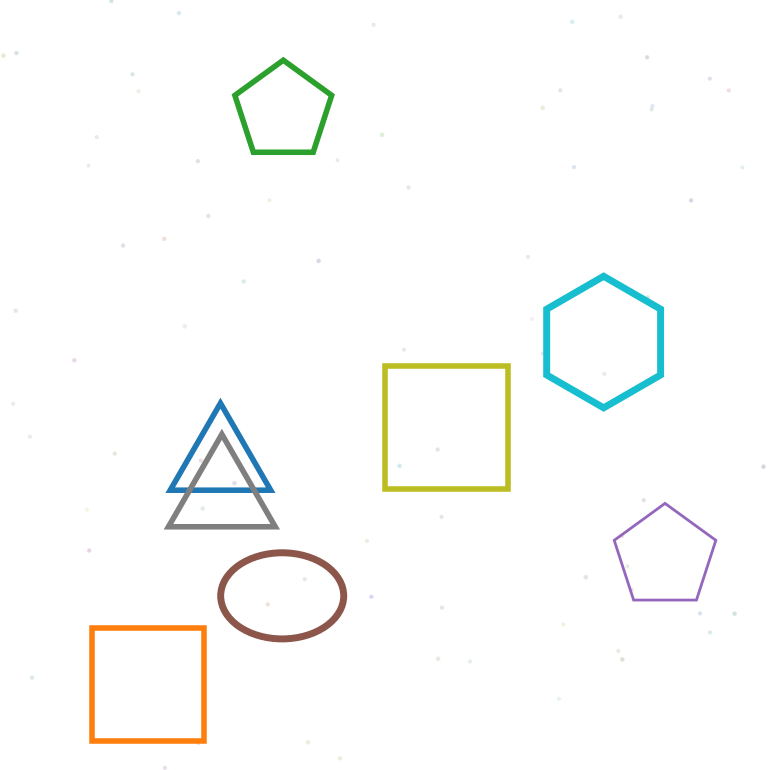[{"shape": "triangle", "thickness": 2, "radius": 0.38, "center": [0.286, 0.401]}, {"shape": "square", "thickness": 2, "radius": 0.37, "center": [0.192, 0.111]}, {"shape": "pentagon", "thickness": 2, "radius": 0.33, "center": [0.368, 0.856]}, {"shape": "pentagon", "thickness": 1, "radius": 0.35, "center": [0.864, 0.277]}, {"shape": "oval", "thickness": 2.5, "radius": 0.4, "center": [0.366, 0.226]}, {"shape": "triangle", "thickness": 2, "radius": 0.4, "center": [0.288, 0.356]}, {"shape": "square", "thickness": 2, "radius": 0.4, "center": [0.579, 0.445]}, {"shape": "hexagon", "thickness": 2.5, "radius": 0.43, "center": [0.784, 0.556]}]